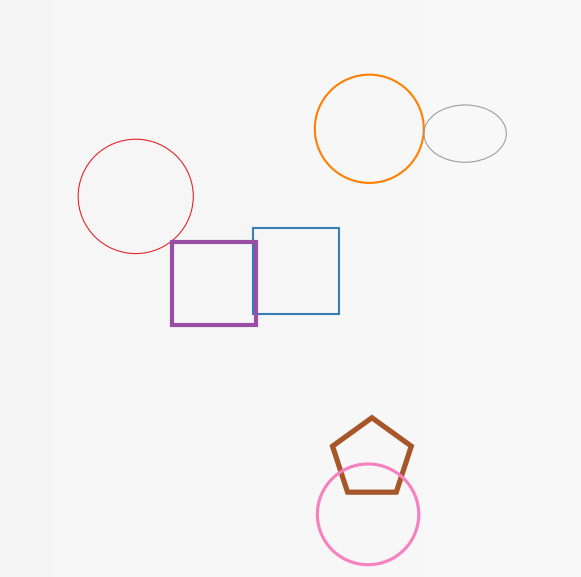[{"shape": "circle", "thickness": 0.5, "radius": 0.5, "center": [0.233, 0.659]}, {"shape": "square", "thickness": 1, "radius": 0.37, "center": [0.509, 0.53]}, {"shape": "square", "thickness": 2, "radius": 0.36, "center": [0.368, 0.508]}, {"shape": "circle", "thickness": 1, "radius": 0.47, "center": [0.635, 0.776]}, {"shape": "pentagon", "thickness": 2.5, "radius": 0.36, "center": [0.64, 0.205]}, {"shape": "circle", "thickness": 1.5, "radius": 0.44, "center": [0.633, 0.109]}, {"shape": "oval", "thickness": 0.5, "radius": 0.35, "center": [0.8, 0.768]}]